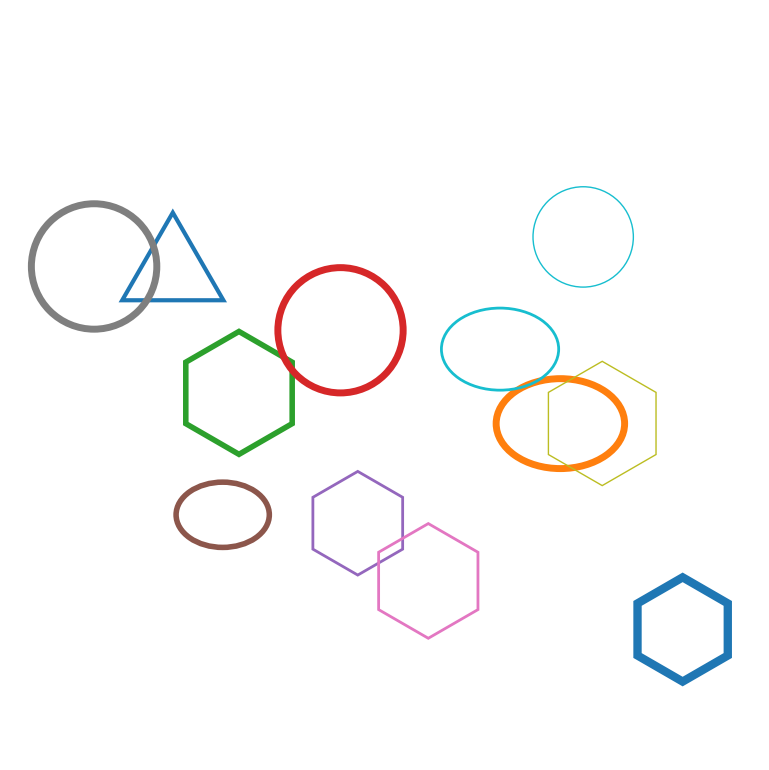[{"shape": "triangle", "thickness": 1.5, "radius": 0.38, "center": [0.224, 0.648]}, {"shape": "hexagon", "thickness": 3, "radius": 0.34, "center": [0.887, 0.183]}, {"shape": "oval", "thickness": 2.5, "radius": 0.42, "center": [0.728, 0.45]}, {"shape": "hexagon", "thickness": 2, "radius": 0.4, "center": [0.31, 0.49]}, {"shape": "circle", "thickness": 2.5, "radius": 0.41, "center": [0.442, 0.571]}, {"shape": "hexagon", "thickness": 1, "radius": 0.34, "center": [0.465, 0.32]}, {"shape": "oval", "thickness": 2, "radius": 0.3, "center": [0.289, 0.331]}, {"shape": "hexagon", "thickness": 1, "radius": 0.37, "center": [0.556, 0.246]}, {"shape": "circle", "thickness": 2.5, "radius": 0.41, "center": [0.122, 0.654]}, {"shape": "hexagon", "thickness": 0.5, "radius": 0.4, "center": [0.782, 0.45]}, {"shape": "oval", "thickness": 1, "radius": 0.38, "center": [0.649, 0.547]}, {"shape": "circle", "thickness": 0.5, "radius": 0.33, "center": [0.757, 0.692]}]